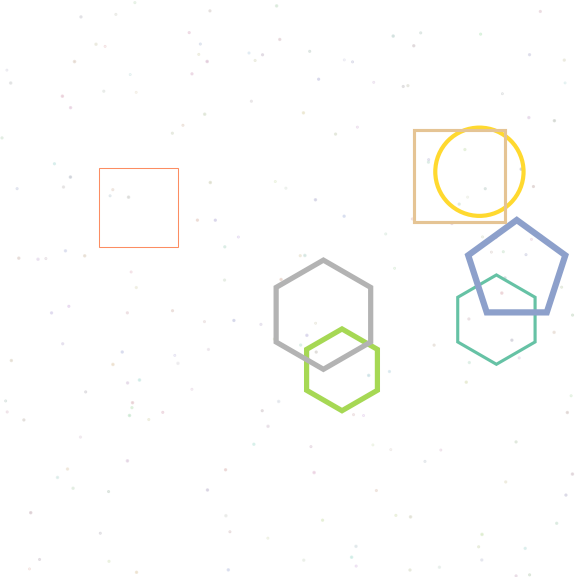[{"shape": "hexagon", "thickness": 1.5, "radius": 0.39, "center": [0.86, 0.446]}, {"shape": "square", "thickness": 0.5, "radius": 0.34, "center": [0.239, 0.64]}, {"shape": "pentagon", "thickness": 3, "radius": 0.44, "center": [0.895, 0.53]}, {"shape": "hexagon", "thickness": 2.5, "radius": 0.35, "center": [0.592, 0.359]}, {"shape": "circle", "thickness": 2, "radius": 0.38, "center": [0.83, 0.702]}, {"shape": "square", "thickness": 1.5, "radius": 0.4, "center": [0.796, 0.695]}, {"shape": "hexagon", "thickness": 2.5, "radius": 0.47, "center": [0.56, 0.454]}]